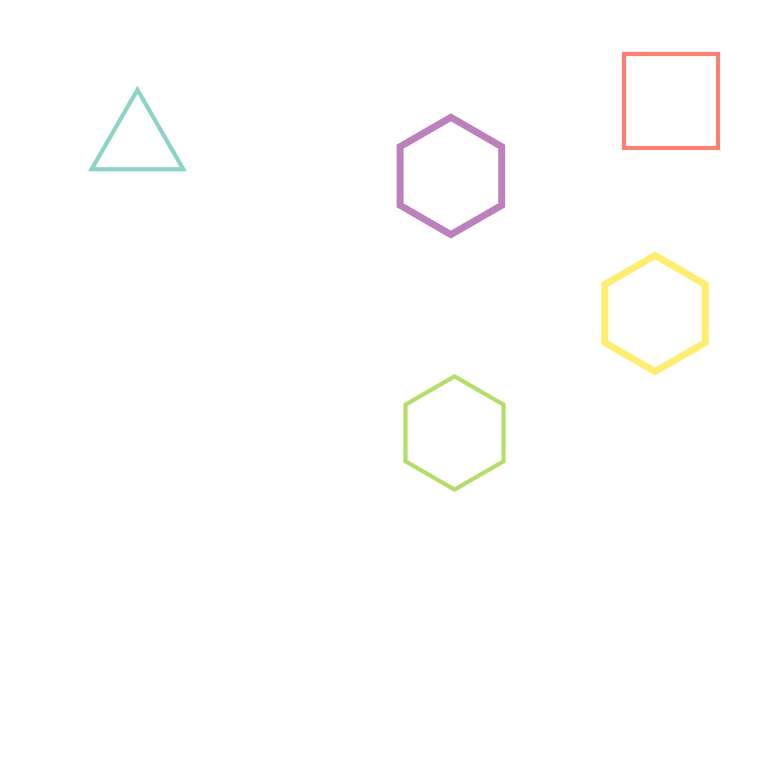[{"shape": "triangle", "thickness": 1.5, "radius": 0.34, "center": [0.179, 0.815]}, {"shape": "square", "thickness": 1.5, "radius": 0.31, "center": [0.872, 0.868]}, {"shape": "hexagon", "thickness": 1.5, "radius": 0.37, "center": [0.59, 0.438]}, {"shape": "hexagon", "thickness": 2.5, "radius": 0.38, "center": [0.586, 0.771]}, {"shape": "hexagon", "thickness": 2.5, "radius": 0.38, "center": [0.851, 0.593]}]